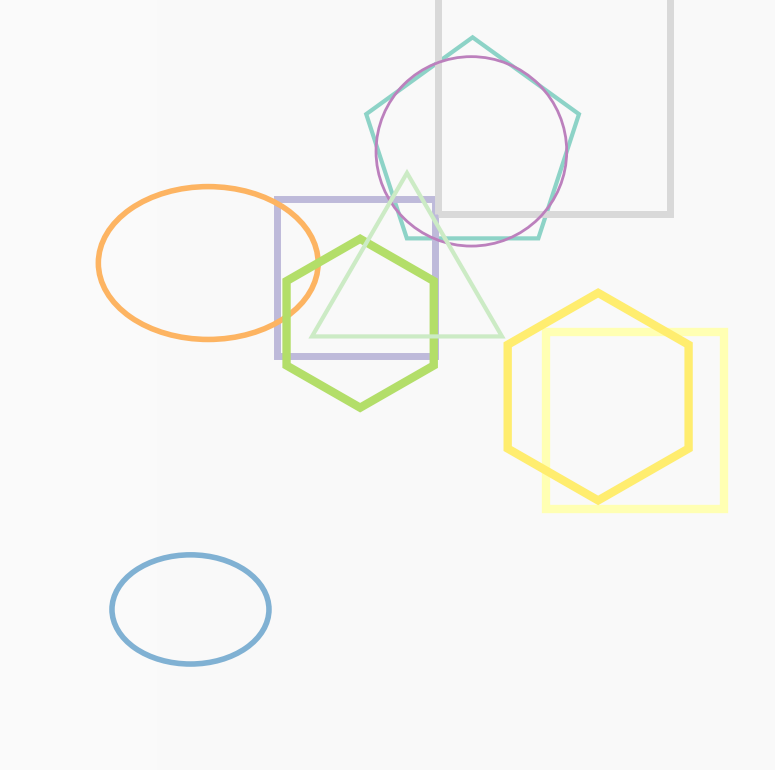[{"shape": "pentagon", "thickness": 1.5, "radius": 0.72, "center": [0.61, 0.807]}, {"shape": "square", "thickness": 3, "radius": 0.58, "center": [0.819, 0.454]}, {"shape": "square", "thickness": 2.5, "radius": 0.51, "center": [0.46, 0.64]}, {"shape": "oval", "thickness": 2, "radius": 0.51, "center": [0.246, 0.209]}, {"shape": "oval", "thickness": 2, "radius": 0.71, "center": [0.269, 0.658]}, {"shape": "hexagon", "thickness": 3, "radius": 0.55, "center": [0.465, 0.58]}, {"shape": "square", "thickness": 2.5, "radius": 0.75, "center": [0.715, 0.872]}, {"shape": "circle", "thickness": 1, "radius": 0.62, "center": [0.608, 0.803]}, {"shape": "triangle", "thickness": 1.5, "radius": 0.71, "center": [0.525, 0.634]}, {"shape": "hexagon", "thickness": 3, "radius": 0.67, "center": [0.772, 0.485]}]